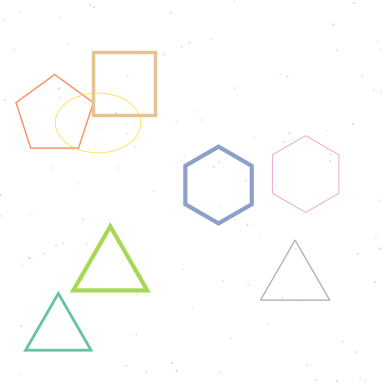[{"shape": "triangle", "thickness": 2, "radius": 0.49, "center": [0.152, 0.139]}, {"shape": "pentagon", "thickness": 1, "radius": 0.53, "center": [0.142, 0.701]}, {"shape": "hexagon", "thickness": 3, "radius": 0.5, "center": [0.568, 0.519]}, {"shape": "hexagon", "thickness": 0.5, "radius": 0.5, "center": [0.794, 0.548]}, {"shape": "triangle", "thickness": 3, "radius": 0.55, "center": [0.286, 0.301]}, {"shape": "oval", "thickness": 0.5, "radius": 0.55, "center": [0.255, 0.681]}, {"shape": "square", "thickness": 2.5, "radius": 0.41, "center": [0.322, 0.783]}, {"shape": "triangle", "thickness": 1, "radius": 0.52, "center": [0.766, 0.272]}]